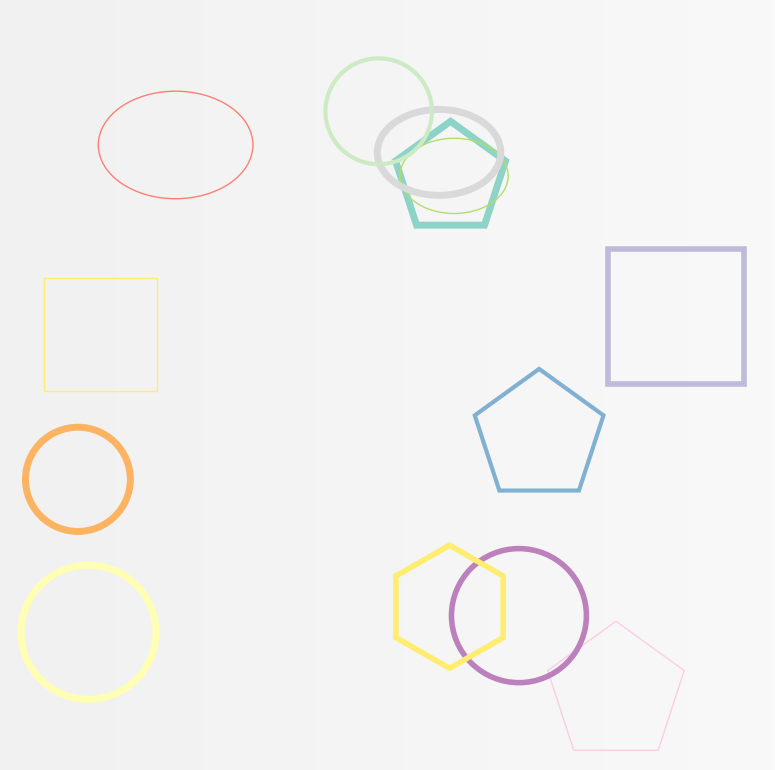[{"shape": "pentagon", "thickness": 2.5, "radius": 0.37, "center": [0.581, 0.768]}, {"shape": "circle", "thickness": 2.5, "radius": 0.44, "center": [0.114, 0.179]}, {"shape": "square", "thickness": 2, "radius": 0.44, "center": [0.872, 0.589]}, {"shape": "oval", "thickness": 0.5, "radius": 0.5, "center": [0.227, 0.812]}, {"shape": "pentagon", "thickness": 1.5, "radius": 0.44, "center": [0.696, 0.434]}, {"shape": "circle", "thickness": 2.5, "radius": 0.34, "center": [0.101, 0.377]}, {"shape": "oval", "thickness": 0.5, "radius": 0.35, "center": [0.586, 0.772]}, {"shape": "pentagon", "thickness": 0.5, "radius": 0.46, "center": [0.795, 0.101]}, {"shape": "oval", "thickness": 2.5, "radius": 0.4, "center": [0.567, 0.802]}, {"shape": "circle", "thickness": 2, "radius": 0.44, "center": [0.67, 0.201]}, {"shape": "circle", "thickness": 1.5, "radius": 0.34, "center": [0.489, 0.856]}, {"shape": "hexagon", "thickness": 2, "radius": 0.4, "center": [0.58, 0.212]}, {"shape": "square", "thickness": 0.5, "radius": 0.37, "center": [0.129, 0.565]}]